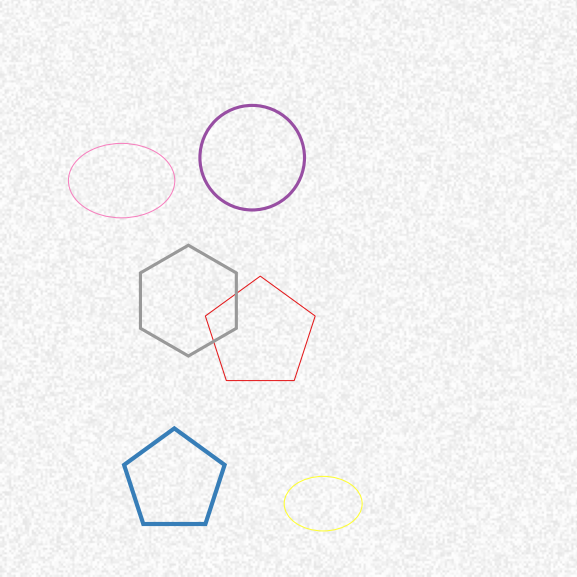[{"shape": "pentagon", "thickness": 0.5, "radius": 0.5, "center": [0.451, 0.421]}, {"shape": "pentagon", "thickness": 2, "radius": 0.46, "center": [0.302, 0.166]}, {"shape": "circle", "thickness": 1.5, "radius": 0.45, "center": [0.437, 0.726]}, {"shape": "oval", "thickness": 0.5, "radius": 0.34, "center": [0.56, 0.127]}, {"shape": "oval", "thickness": 0.5, "radius": 0.46, "center": [0.211, 0.686]}, {"shape": "hexagon", "thickness": 1.5, "radius": 0.48, "center": [0.326, 0.479]}]